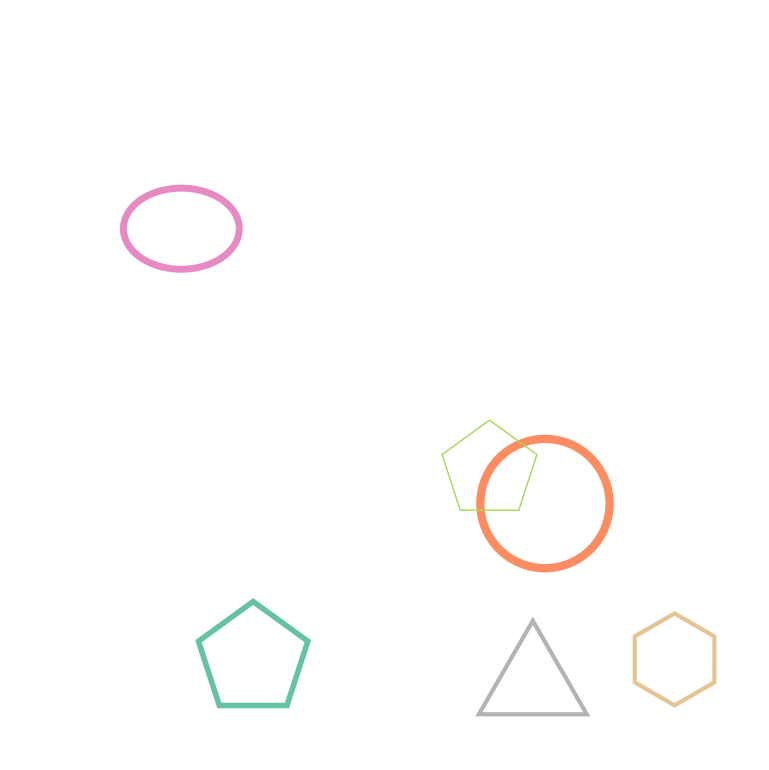[{"shape": "pentagon", "thickness": 2, "radius": 0.37, "center": [0.329, 0.144]}, {"shape": "circle", "thickness": 3, "radius": 0.42, "center": [0.708, 0.346]}, {"shape": "oval", "thickness": 2.5, "radius": 0.38, "center": [0.235, 0.703]}, {"shape": "pentagon", "thickness": 0.5, "radius": 0.32, "center": [0.636, 0.39]}, {"shape": "hexagon", "thickness": 1.5, "radius": 0.3, "center": [0.876, 0.144]}, {"shape": "triangle", "thickness": 1.5, "radius": 0.4, "center": [0.692, 0.113]}]